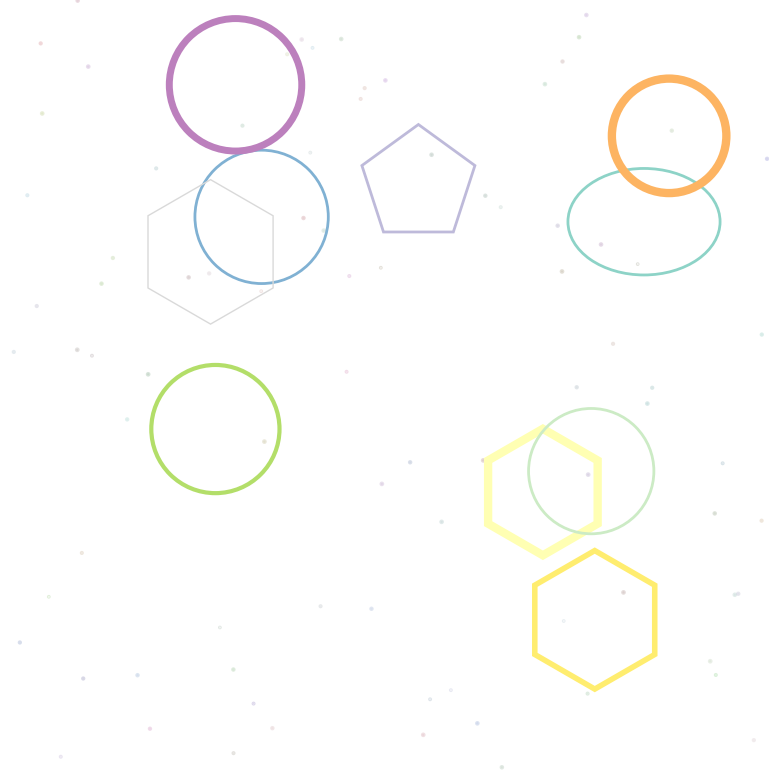[{"shape": "oval", "thickness": 1, "radius": 0.49, "center": [0.836, 0.712]}, {"shape": "hexagon", "thickness": 3, "radius": 0.41, "center": [0.705, 0.361]}, {"shape": "pentagon", "thickness": 1, "radius": 0.39, "center": [0.543, 0.761]}, {"shape": "circle", "thickness": 1, "radius": 0.43, "center": [0.34, 0.718]}, {"shape": "circle", "thickness": 3, "radius": 0.37, "center": [0.869, 0.824]}, {"shape": "circle", "thickness": 1.5, "radius": 0.42, "center": [0.28, 0.443]}, {"shape": "hexagon", "thickness": 0.5, "radius": 0.47, "center": [0.273, 0.673]}, {"shape": "circle", "thickness": 2.5, "radius": 0.43, "center": [0.306, 0.89]}, {"shape": "circle", "thickness": 1, "radius": 0.41, "center": [0.768, 0.388]}, {"shape": "hexagon", "thickness": 2, "radius": 0.45, "center": [0.772, 0.195]}]